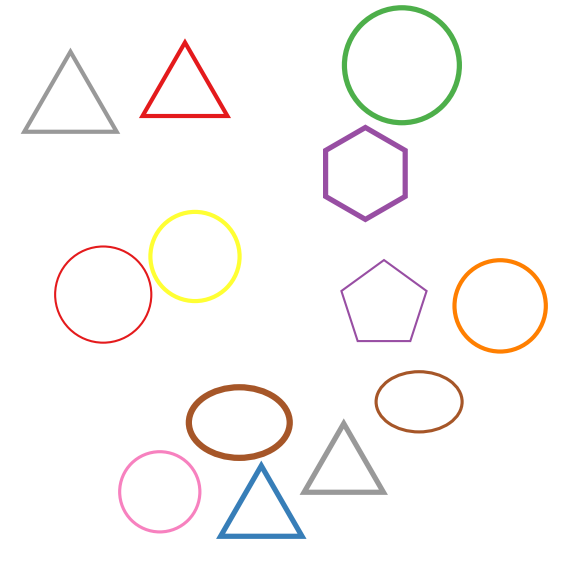[{"shape": "triangle", "thickness": 2, "radius": 0.42, "center": [0.32, 0.841]}, {"shape": "circle", "thickness": 1, "radius": 0.42, "center": [0.179, 0.489]}, {"shape": "triangle", "thickness": 2.5, "radius": 0.41, "center": [0.452, 0.111]}, {"shape": "circle", "thickness": 2.5, "radius": 0.5, "center": [0.696, 0.886]}, {"shape": "pentagon", "thickness": 1, "radius": 0.39, "center": [0.665, 0.471]}, {"shape": "hexagon", "thickness": 2.5, "radius": 0.4, "center": [0.633, 0.699]}, {"shape": "circle", "thickness": 2, "radius": 0.4, "center": [0.866, 0.469]}, {"shape": "circle", "thickness": 2, "radius": 0.39, "center": [0.338, 0.555]}, {"shape": "oval", "thickness": 1.5, "radius": 0.37, "center": [0.726, 0.303]}, {"shape": "oval", "thickness": 3, "radius": 0.44, "center": [0.414, 0.267]}, {"shape": "circle", "thickness": 1.5, "radius": 0.35, "center": [0.277, 0.148]}, {"shape": "triangle", "thickness": 2.5, "radius": 0.4, "center": [0.595, 0.186]}, {"shape": "triangle", "thickness": 2, "radius": 0.46, "center": [0.122, 0.817]}]